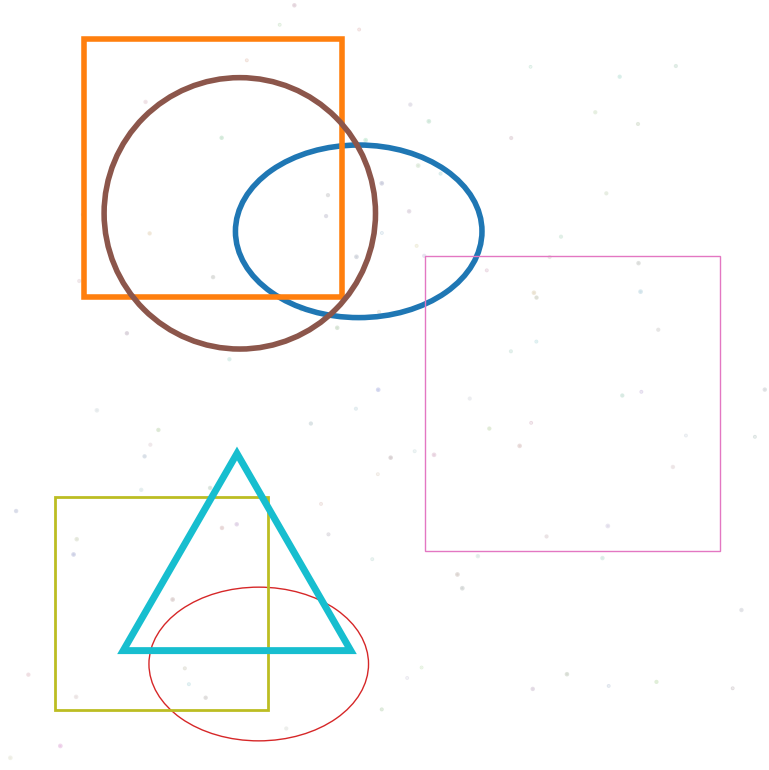[{"shape": "oval", "thickness": 2, "radius": 0.8, "center": [0.466, 0.7]}, {"shape": "square", "thickness": 2, "radius": 0.84, "center": [0.277, 0.782]}, {"shape": "oval", "thickness": 0.5, "radius": 0.71, "center": [0.336, 0.138]}, {"shape": "circle", "thickness": 2, "radius": 0.88, "center": [0.311, 0.723]}, {"shape": "square", "thickness": 0.5, "radius": 0.96, "center": [0.744, 0.476]}, {"shape": "square", "thickness": 1, "radius": 0.69, "center": [0.21, 0.216]}, {"shape": "triangle", "thickness": 2.5, "radius": 0.85, "center": [0.308, 0.24]}]